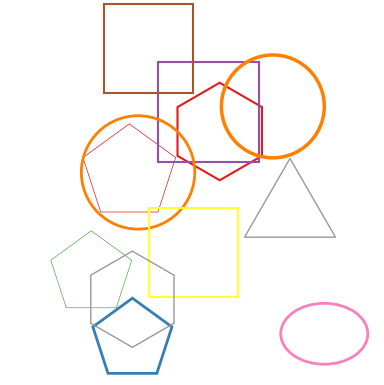[{"shape": "hexagon", "thickness": 1.5, "radius": 0.63, "center": [0.571, 0.658]}, {"shape": "pentagon", "thickness": 0.5, "radius": 0.63, "center": [0.336, 0.552]}, {"shape": "pentagon", "thickness": 2, "radius": 0.54, "center": [0.344, 0.118]}, {"shape": "pentagon", "thickness": 0.5, "radius": 0.55, "center": [0.237, 0.29]}, {"shape": "square", "thickness": 1.5, "radius": 0.65, "center": [0.542, 0.709]}, {"shape": "circle", "thickness": 2, "radius": 0.74, "center": [0.359, 0.552]}, {"shape": "circle", "thickness": 2.5, "radius": 0.67, "center": [0.709, 0.724]}, {"shape": "square", "thickness": 1.5, "radius": 0.58, "center": [0.503, 0.344]}, {"shape": "square", "thickness": 1.5, "radius": 0.58, "center": [0.387, 0.873]}, {"shape": "oval", "thickness": 2, "radius": 0.57, "center": [0.842, 0.133]}, {"shape": "triangle", "thickness": 1, "radius": 0.68, "center": [0.753, 0.452]}, {"shape": "hexagon", "thickness": 1, "radius": 0.62, "center": [0.344, 0.223]}]